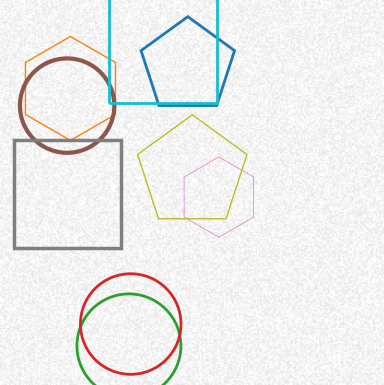[{"shape": "pentagon", "thickness": 2, "radius": 0.64, "center": [0.488, 0.829]}, {"shape": "hexagon", "thickness": 1, "radius": 0.67, "center": [0.183, 0.77]}, {"shape": "circle", "thickness": 2, "radius": 0.68, "center": [0.335, 0.102]}, {"shape": "circle", "thickness": 2, "radius": 0.65, "center": [0.34, 0.158]}, {"shape": "circle", "thickness": 3, "radius": 0.61, "center": [0.174, 0.726]}, {"shape": "hexagon", "thickness": 0.5, "radius": 0.52, "center": [0.568, 0.488]}, {"shape": "square", "thickness": 2.5, "radius": 0.7, "center": [0.175, 0.496]}, {"shape": "pentagon", "thickness": 1, "radius": 0.75, "center": [0.499, 0.553]}, {"shape": "square", "thickness": 2, "radius": 0.7, "center": [0.423, 0.873]}]